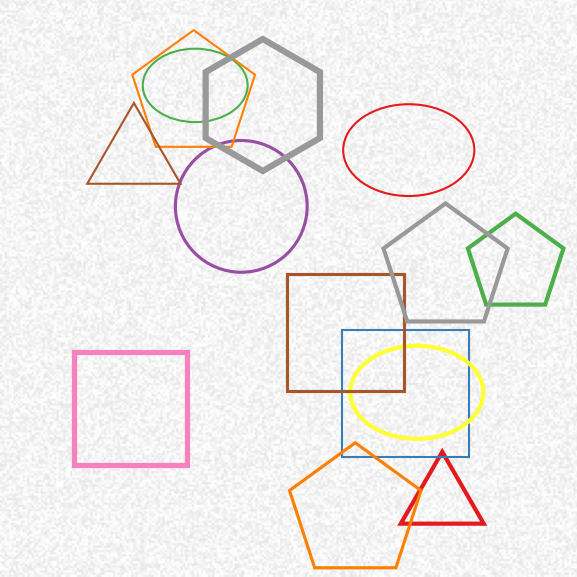[{"shape": "triangle", "thickness": 2, "radius": 0.41, "center": [0.766, 0.134]}, {"shape": "oval", "thickness": 1, "radius": 0.57, "center": [0.708, 0.739]}, {"shape": "square", "thickness": 1, "radius": 0.55, "center": [0.702, 0.318]}, {"shape": "oval", "thickness": 1, "radius": 0.45, "center": [0.338, 0.851]}, {"shape": "pentagon", "thickness": 2, "radius": 0.44, "center": [0.893, 0.542]}, {"shape": "circle", "thickness": 1.5, "radius": 0.57, "center": [0.418, 0.642]}, {"shape": "pentagon", "thickness": 1.5, "radius": 0.6, "center": [0.615, 0.113]}, {"shape": "pentagon", "thickness": 1, "radius": 0.56, "center": [0.335, 0.835]}, {"shape": "oval", "thickness": 2, "radius": 0.58, "center": [0.722, 0.32]}, {"shape": "triangle", "thickness": 1, "radius": 0.47, "center": [0.232, 0.728]}, {"shape": "square", "thickness": 1.5, "radius": 0.5, "center": [0.598, 0.423]}, {"shape": "square", "thickness": 2.5, "radius": 0.49, "center": [0.226, 0.292]}, {"shape": "hexagon", "thickness": 3, "radius": 0.57, "center": [0.455, 0.817]}, {"shape": "pentagon", "thickness": 2, "radius": 0.56, "center": [0.772, 0.534]}]